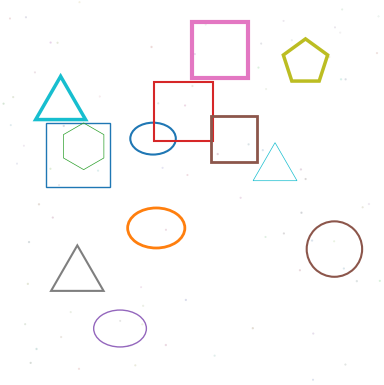[{"shape": "oval", "thickness": 1.5, "radius": 0.3, "center": [0.398, 0.64]}, {"shape": "square", "thickness": 1, "radius": 0.42, "center": [0.203, 0.598]}, {"shape": "oval", "thickness": 2, "radius": 0.37, "center": [0.406, 0.408]}, {"shape": "hexagon", "thickness": 0.5, "radius": 0.3, "center": [0.217, 0.62]}, {"shape": "square", "thickness": 1.5, "radius": 0.38, "center": [0.476, 0.71]}, {"shape": "oval", "thickness": 1, "radius": 0.34, "center": [0.312, 0.147]}, {"shape": "square", "thickness": 2, "radius": 0.29, "center": [0.608, 0.639]}, {"shape": "circle", "thickness": 1.5, "radius": 0.36, "center": [0.869, 0.353]}, {"shape": "square", "thickness": 3, "radius": 0.36, "center": [0.572, 0.871]}, {"shape": "triangle", "thickness": 1.5, "radius": 0.39, "center": [0.201, 0.284]}, {"shape": "pentagon", "thickness": 2.5, "radius": 0.3, "center": [0.793, 0.838]}, {"shape": "triangle", "thickness": 0.5, "radius": 0.33, "center": [0.714, 0.564]}, {"shape": "triangle", "thickness": 2.5, "radius": 0.37, "center": [0.157, 0.727]}]